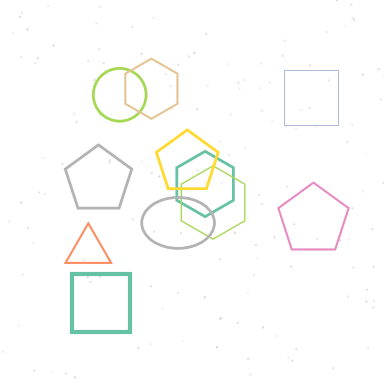[{"shape": "hexagon", "thickness": 2, "radius": 0.42, "center": [0.533, 0.522]}, {"shape": "square", "thickness": 3, "radius": 0.38, "center": [0.261, 0.213]}, {"shape": "triangle", "thickness": 1.5, "radius": 0.34, "center": [0.229, 0.351]}, {"shape": "square", "thickness": 0.5, "radius": 0.35, "center": [0.808, 0.747]}, {"shape": "pentagon", "thickness": 1.5, "radius": 0.48, "center": [0.814, 0.43]}, {"shape": "circle", "thickness": 2, "radius": 0.34, "center": [0.311, 0.754]}, {"shape": "hexagon", "thickness": 1, "radius": 0.48, "center": [0.553, 0.474]}, {"shape": "pentagon", "thickness": 2, "radius": 0.42, "center": [0.486, 0.578]}, {"shape": "hexagon", "thickness": 1.5, "radius": 0.39, "center": [0.393, 0.77]}, {"shape": "pentagon", "thickness": 2, "radius": 0.45, "center": [0.256, 0.533]}, {"shape": "oval", "thickness": 2, "radius": 0.47, "center": [0.463, 0.421]}]